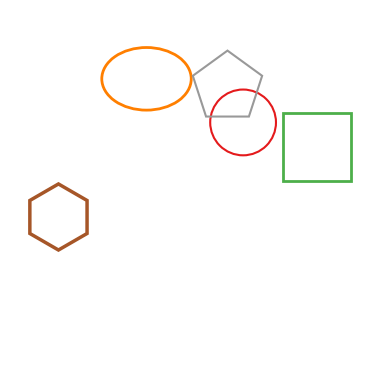[{"shape": "circle", "thickness": 1.5, "radius": 0.43, "center": [0.631, 0.682]}, {"shape": "square", "thickness": 2, "radius": 0.44, "center": [0.823, 0.618]}, {"shape": "oval", "thickness": 2, "radius": 0.58, "center": [0.381, 0.795]}, {"shape": "hexagon", "thickness": 2.5, "radius": 0.43, "center": [0.152, 0.436]}, {"shape": "pentagon", "thickness": 1.5, "radius": 0.47, "center": [0.591, 0.774]}]